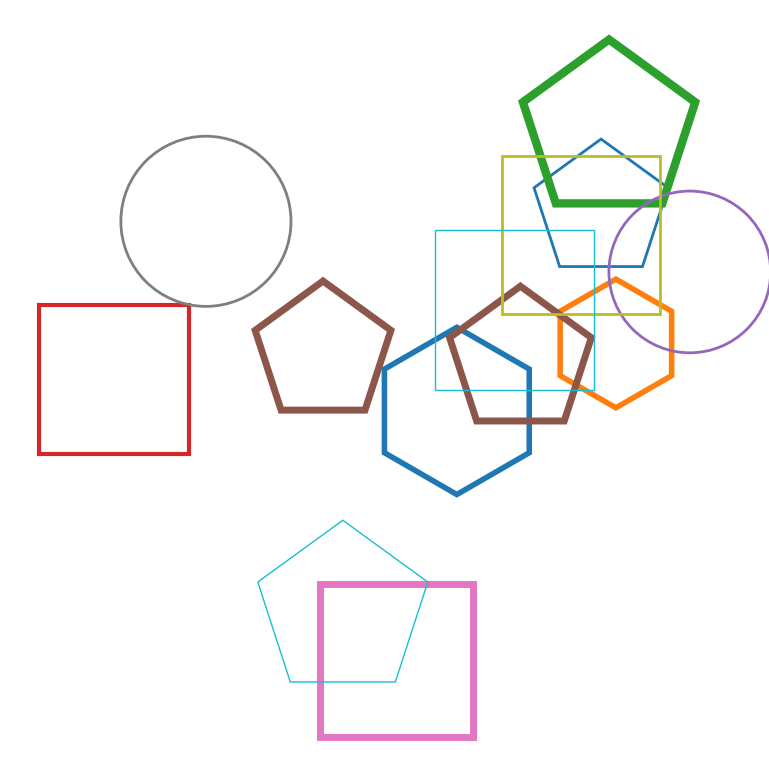[{"shape": "pentagon", "thickness": 1, "radius": 0.46, "center": [0.781, 0.728]}, {"shape": "hexagon", "thickness": 2, "radius": 0.54, "center": [0.593, 0.466]}, {"shape": "hexagon", "thickness": 2, "radius": 0.42, "center": [0.8, 0.554]}, {"shape": "pentagon", "thickness": 3, "radius": 0.59, "center": [0.791, 0.831]}, {"shape": "square", "thickness": 1.5, "radius": 0.49, "center": [0.148, 0.507]}, {"shape": "circle", "thickness": 1, "radius": 0.53, "center": [0.896, 0.647]}, {"shape": "pentagon", "thickness": 2.5, "radius": 0.46, "center": [0.42, 0.542]}, {"shape": "pentagon", "thickness": 2.5, "radius": 0.48, "center": [0.676, 0.532]}, {"shape": "square", "thickness": 2.5, "radius": 0.5, "center": [0.515, 0.142]}, {"shape": "circle", "thickness": 1, "radius": 0.55, "center": [0.267, 0.713]}, {"shape": "square", "thickness": 1, "radius": 0.51, "center": [0.754, 0.694]}, {"shape": "pentagon", "thickness": 0.5, "radius": 0.58, "center": [0.445, 0.208]}, {"shape": "square", "thickness": 0.5, "radius": 0.52, "center": [0.668, 0.597]}]